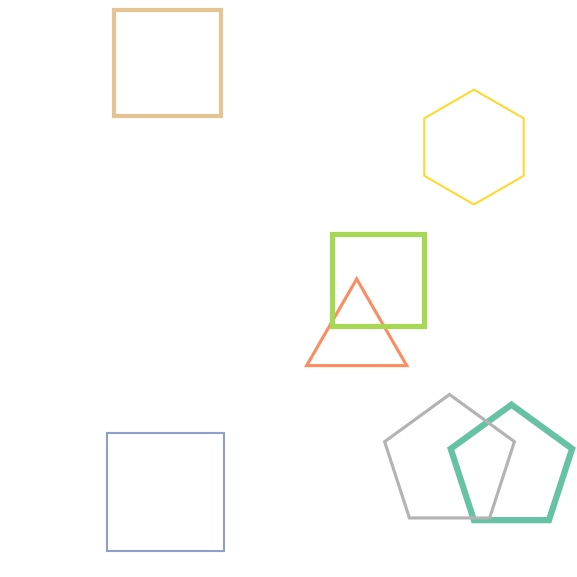[{"shape": "pentagon", "thickness": 3, "radius": 0.55, "center": [0.886, 0.188]}, {"shape": "triangle", "thickness": 1.5, "radius": 0.5, "center": [0.618, 0.416]}, {"shape": "square", "thickness": 1, "radius": 0.51, "center": [0.287, 0.147]}, {"shape": "square", "thickness": 2.5, "radius": 0.4, "center": [0.654, 0.515]}, {"shape": "hexagon", "thickness": 1, "radius": 0.5, "center": [0.821, 0.744]}, {"shape": "square", "thickness": 2, "radius": 0.46, "center": [0.29, 0.891]}, {"shape": "pentagon", "thickness": 1.5, "radius": 0.59, "center": [0.778, 0.198]}]